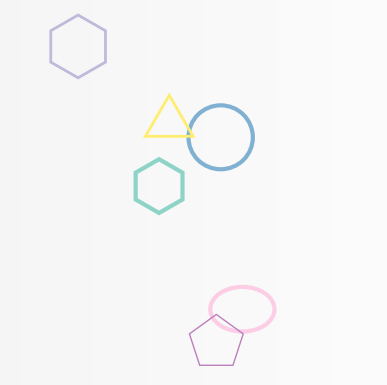[{"shape": "hexagon", "thickness": 3, "radius": 0.35, "center": [0.411, 0.517]}, {"shape": "hexagon", "thickness": 2, "radius": 0.41, "center": [0.202, 0.879]}, {"shape": "circle", "thickness": 3, "radius": 0.42, "center": [0.569, 0.643]}, {"shape": "oval", "thickness": 3, "radius": 0.41, "center": [0.626, 0.197]}, {"shape": "pentagon", "thickness": 1, "radius": 0.36, "center": [0.558, 0.11]}, {"shape": "triangle", "thickness": 2, "radius": 0.36, "center": [0.437, 0.682]}]